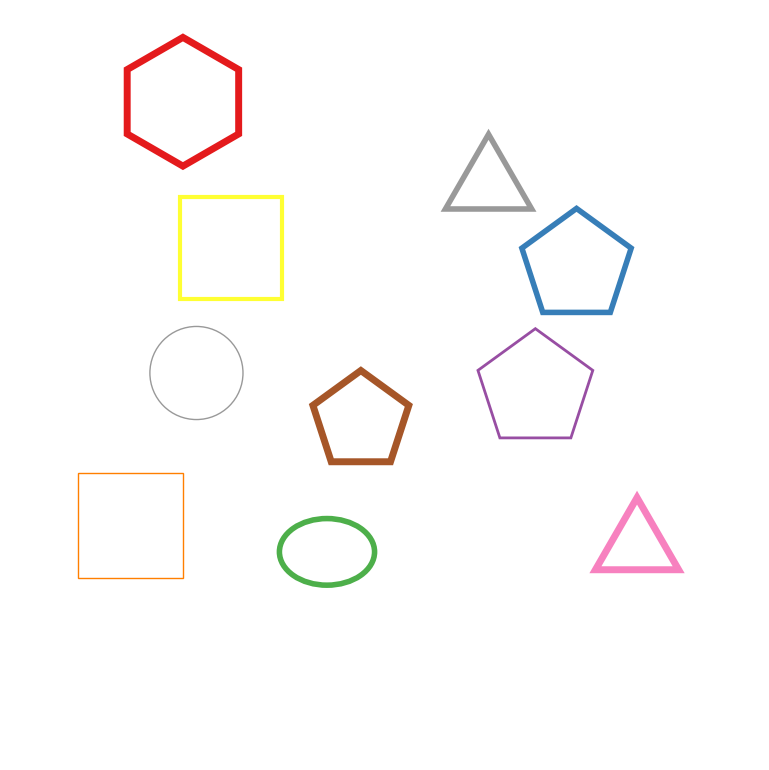[{"shape": "hexagon", "thickness": 2.5, "radius": 0.42, "center": [0.238, 0.868]}, {"shape": "pentagon", "thickness": 2, "radius": 0.37, "center": [0.749, 0.655]}, {"shape": "oval", "thickness": 2, "radius": 0.31, "center": [0.425, 0.283]}, {"shape": "pentagon", "thickness": 1, "radius": 0.39, "center": [0.695, 0.495]}, {"shape": "square", "thickness": 0.5, "radius": 0.34, "center": [0.169, 0.317]}, {"shape": "square", "thickness": 1.5, "radius": 0.33, "center": [0.3, 0.678]}, {"shape": "pentagon", "thickness": 2.5, "radius": 0.33, "center": [0.469, 0.453]}, {"shape": "triangle", "thickness": 2.5, "radius": 0.31, "center": [0.827, 0.291]}, {"shape": "circle", "thickness": 0.5, "radius": 0.3, "center": [0.255, 0.516]}, {"shape": "triangle", "thickness": 2, "radius": 0.32, "center": [0.634, 0.761]}]